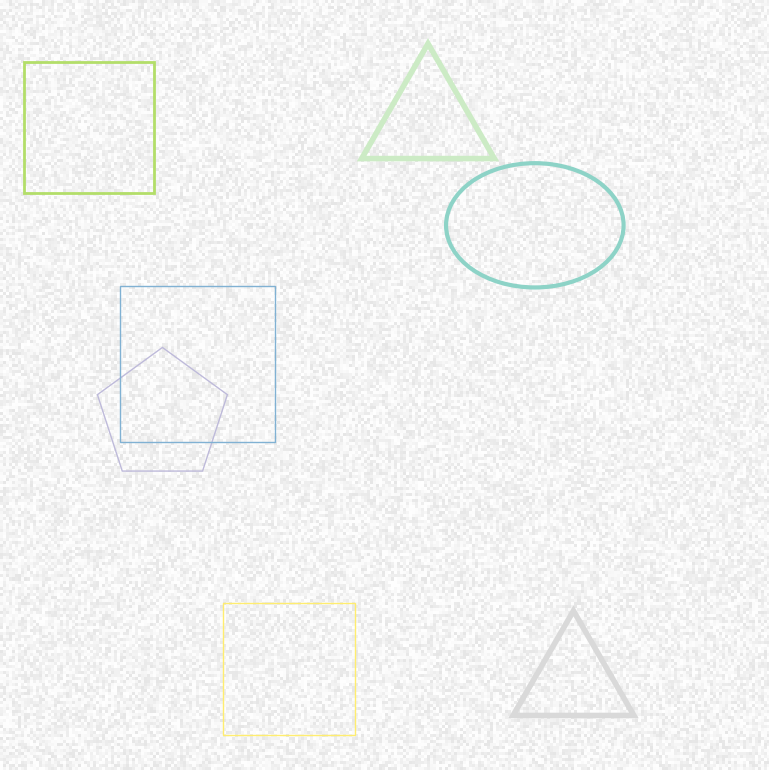[{"shape": "oval", "thickness": 1.5, "radius": 0.58, "center": [0.695, 0.707]}, {"shape": "pentagon", "thickness": 0.5, "radius": 0.44, "center": [0.211, 0.46]}, {"shape": "square", "thickness": 0.5, "radius": 0.5, "center": [0.256, 0.527]}, {"shape": "square", "thickness": 1, "radius": 0.42, "center": [0.116, 0.834]}, {"shape": "triangle", "thickness": 2, "radius": 0.45, "center": [0.745, 0.116]}, {"shape": "triangle", "thickness": 2, "radius": 0.5, "center": [0.556, 0.844]}, {"shape": "square", "thickness": 0.5, "radius": 0.43, "center": [0.375, 0.131]}]